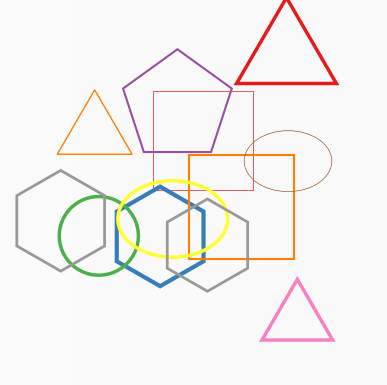[{"shape": "square", "thickness": 0.5, "radius": 0.64, "center": [0.524, 0.636]}, {"shape": "triangle", "thickness": 2.5, "radius": 0.74, "center": [0.739, 0.857]}, {"shape": "hexagon", "thickness": 3, "radius": 0.65, "center": [0.413, 0.386]}, {"shape": "circle", "thickness": 2.5, "radius": 0.51, "center": [0.255, 0.387]}, {"shape": "pentagon", "thickness": 1.5, "radius": 0.74, "center": [0.458, 0.724]}, {"shape": "triangle", "thickness": 1, "radius": 0.56, "center": [0.244, 0.655]}, {"shape": "square", "thickness": 1.5, "radius": 0.68, "center": [0.623, 0.462]}, {"shape": "oval", "thickness": 2.5, "radius": 0.71, "center": [0.446, 0.431]}, {"shape": "oval", "thickness": 0.5, "radius": 0.57, "center": [0.743, 0.581]}, {"shape": "triangle", "thickness": 2.5, "radius": 0.53, "center": [0.767, 0.169]}, {"shape": "hexagon", "thickness": 2, "radius": 0.6, "center": [0.535, 0.363]}, {"shape": "hexagon", "thickness": 2, "radius": 0.65, "center": [0.157, 0.427]}]